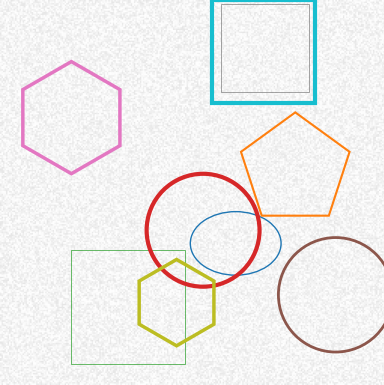[{"shape": "oval", "thickness": 1, "radius": 0.59, "center": [0.612, 0.368]}, {"shape": "pentagon", "thickness": 1.5, "radius": 0.74, "center": [0.767, 0.56]}, {"shape": "square", "thickness": 0.5, "radius": 0.74, "center": [0.333, 0.203]}, {"shape": "circle", "thickness": 3, "radius": 0.73, "center": [0.527, 0.402]}, {"shape": "circle", "thickness": 2, "radius": 0.74, "center": [0.872, 0.234]}, {"shape": "hexagon", "thickness": 2.5, "radius": 0.73, "center": [0.185, 0.694]}, {"shape": "square", "thickness": 0.5, "radius": 0.57, "center": [0.689, 0.875]}, {"shape": "hexagon", "thickness": 2.5, "radius": 0.56, "center": [0.459, 0.214]}, {"shape": "square", "thickness": 3, "radius": 0.67, "center": [0.684, 0.865]}]